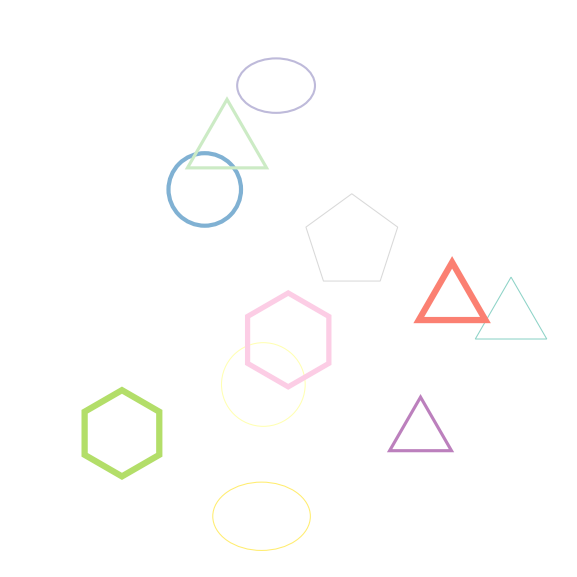[{"shape": "triangle", "thickness": 0.5, "radius": 0.36, "center": [0.885, 0.448]}, {"shape": "circle", "thickness": 0.5, "radius": 0.36, "center": [0.456, 0.333]}, {"shape": "oval", "thickness": 1, "radius": 0.34, "center": [0.478, 0.851]}, {"shape": "triangle", "thickness": 3, "radius": 0.33, "center": [0.783, 0.478]}, {"shape": "circle", "thickness": 2, "radius": 0.31, "center": [0.355, 0.671]}, {"shape": "hexagon", "thickness": 3, "radius": 0.37, "center": [0.211, 0.249]}, {"shape": "hexagon", "thickness": 2.5, "radius": 0.41, "center": [0.499, 0.411]}, {"shape": "pentagon", "thickness": 0.5, "radius": 0.42, "center": [0.609, 0.58]}, {"shape": "triangle", "thickness": 1.5, "radius": 0.31, "center": [0.728, 0.25]}, {"shape": "triangle", "thickness": 1.5, "radius": 0.4, "center": [0.393, 0.748]}, {"shape": "oval", "thickness": 0.5, "radius": 0.42, "center": [0.453, 0.105]}]